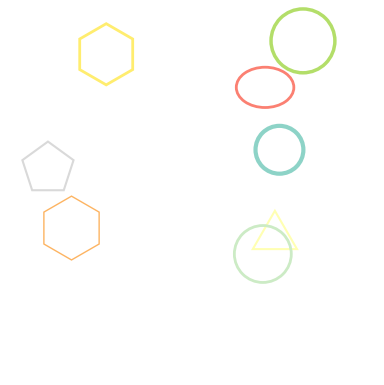[{"shape": "circle", "thickness": 3, "radius": 0.31, "center": [0.726, 0.611]}, {"shape": "triangle", "thickness": 1.5, "radius": 0.33, "center": [0.714, 0.386]}, {"shape": "oval", "thickness": 2, "radius": 0.37, "center": [0.688, 0.773]}, {"shape": "hexagon", "thickness": 1, "radius": 0.41, "center": [0.186, 0.408]}, {"shape": "circle", "thickness": 2.5, "radius": 0.41, "center": [0.787, 0.894]}, {"shape": "pentagon", "thickness": 1.5, "radius": 0.35, "center": [0.125, 0.562]}, {"shape": "circle", "thickness": 2, "radius": 0.37, "center": [0.683, 0.34]}, {"shape": "hexagon", "thickness": 2, "radius": 0.4, "center": [0.276, 0.859]}]